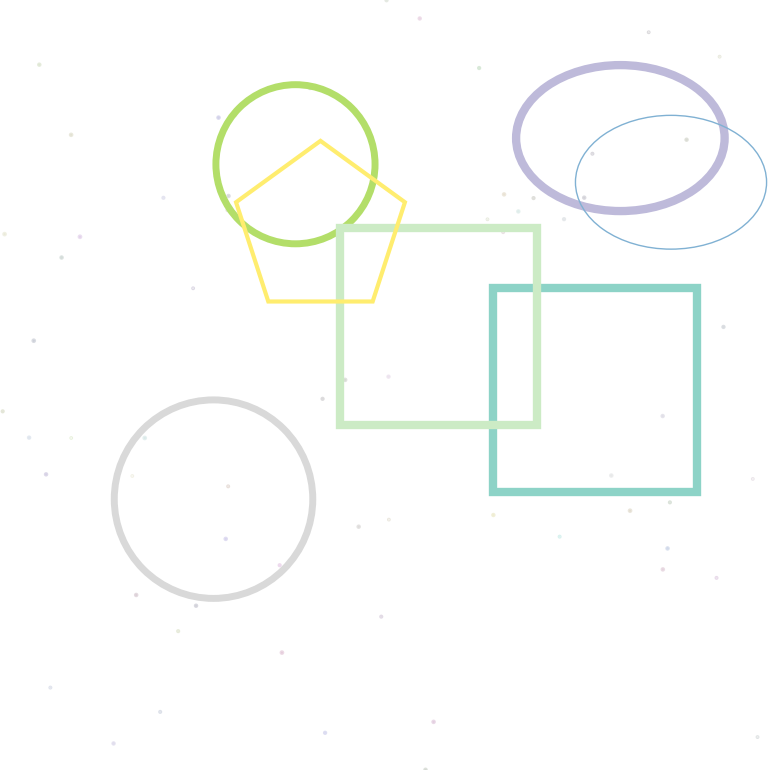[{"shape": "square", "thickness": 3, "radius": 0.66, "center": [0.773, 0.494]}, {"shape": "oval", "thickness": 3, "radius": 0.68, "center": [0.806, 0.821]}, {"shape": "oval", "thickness": 0.5, "radius": 0.62, "center": [0.871, 0.763]}, {"shape": "circle", "thickness": 2.5, "radius": 0.52, "center": [0.384, 0.787]}, {"shape": "circle", "thickness": 2.5, "radius": 0.64, "center": [0.277, 0.352]}, {"shape": "square", "thickness": 3, "radius": 0.64, "center": [0.57, 0.575]}, {"shape": "pentagon", "thickness": 1.5, "radius": 0.58, "center": [0.416, 0.702]}]